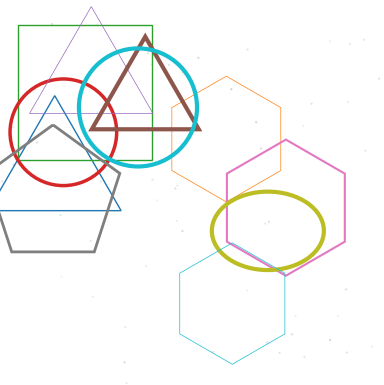[{"shape": "triangle", "thickness": 1, "radius": 1.0, "center": [0.142, 0.552]}, {"shape": "hexagon", "thickness": 0.5, "radius": 0.82, "center": [0.588, 0.639]}, {"shape": "square", "thickness": 1, "radius": 0.87, "center": [0.221, 0.759]}, {"shape": "circle", "thickness": 2.5, "radius": 0.69, "center": [0.165, 0.656]}, {"shape": "triangle", "thickness": 0.5, "radius": 0.93, "center": [0.237, 0.798]}, {"shape": "triangle", "thickness": 3, "radius": 0.8, "center": [0.377, 0.744]}, {"shape": "hexagon", "thickness": 1.5, "radius": 0.88, "center": [0.742, 0.461]}, {"shape": "pentagon", "thickness": 2, "radius": 0.91, "center": [0.138, 0.493]}, {"shape": "oval", "thickness": 3, "radius": 0.73, "center": [0.696, 0.4]}, {"shape": "circle", "thickness": 3, "radius": 0.77, "center": [0.358, 0.721]}, {"shape": "hexagon", "thickness": 0.5, "radius": 0.79, "center": [0.603, 0.212]}]